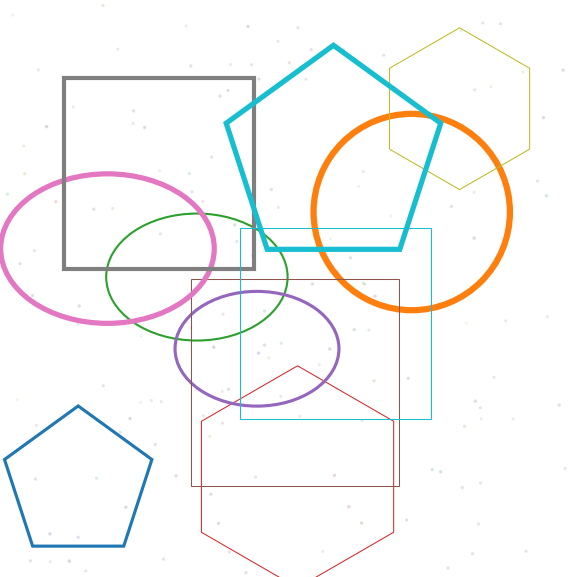[{"shape": "pentagon", "thickness": 1.5, "radius": 0.67, "center": [0.135, 0.162]}, {"shape": "circle", "thickness": 3, "radius": 0.85, "center": [0.713, 0.632]}, {"shape": "oval", "thickness": 1, "radius": 0.79, "center": [0.341, 0.519]}, {"shape": "hexagon", "thickness": 0.5, "radius": 0.96, "center": [0.515, 0.174]}, {"shape": "oval", "thickness": 1.5, "radius": 0.71, "center": [0.445, 0.395]}, {"shape": "square", "thickness": 0.5, "radius": 0.9, "center": [0.511, 0.337]}, {"shape": "oval", "thickness": 2.5, "radius": 0.92, "center": [0.186, 0.569]}, {"shape": "square", "thickness": 2, "radius": 0.82, "center": [0.275, 0.699]}, {"shape": "hexagon", "thickness": 0.5, "radius": 0.7, "center": [0.796, 0.811]}, {"shape": "square", "thickness": 0.5, "radius": 0.83, "center": [0.581, 0.44]}, {"shape": "pentagon", "thickness": 2.5, "radius": 0.98, "center": [0.577, 0.725]}]